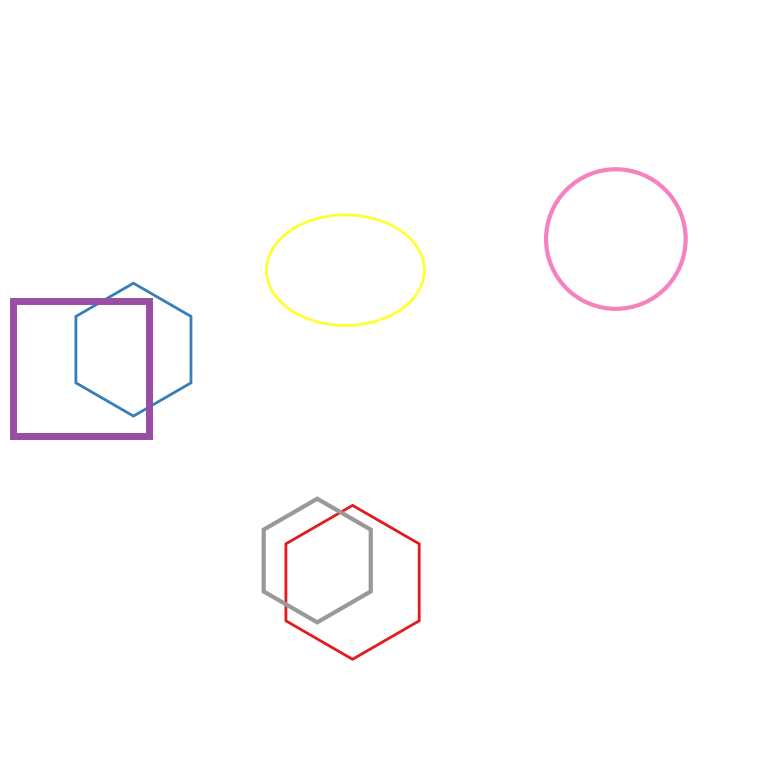[{"shape": "hexagon", "thickness": 1, "radius": 0.5, "center": [0.458, 0.244]}, {"shape": "hexagon", "thickness": 1, "radius": 0.43, "center": [0.173, 0.546]}, {"shape": "square", "thickness": 2.5, "radius": 0.44, "center": [0.105, 0.521]}, {"shape": "oval", "thickness": 1, "radius": 0.51, "center": [0.449, 0.649]}, {"shape": "circle", "thickness": 1.5, "radius": 0.45, "center": [0.8, 0.69]}, {"shape": "hexagon", "thickness": 1.5, "radius": 0.4, "center": [0.412, 0.272]}]